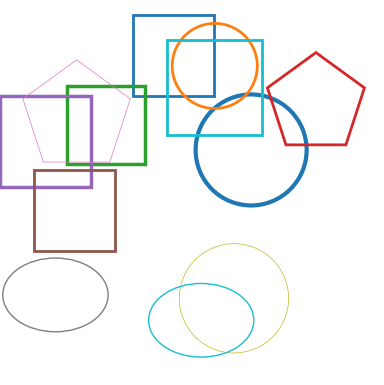[{"shape": "circle", "thickness": 3, "radius": 0.72, "center": [0.652, 0.611]}, {"shape": "square", "thickness": 2, "radius": 0.53, "center": [0.451, 0.856]}, {"shape": "circle", "thickness": 2, "radius": 0.55, "center": [0.558, 0.829]}, {"shape": "square", "thickness": 2.5, "radius": 0.5, "center": [0.275, 0.675]}, {"shape": "pentagon", "thickness": 2, "radius": 0.66, "center": [0.821, 0.731]}, {"shape": "square", "thickness": 2.5, "radius": 0.59, "center": [0.119, 0.632]}, {"shape": "square", "thickness": 2, "radius": 0.53, "center": [0.194, 0.453]}, {"shape": "pentagon", "thickness": 0.5, "radius": 0.73, "center": [0.199, 0.698]}, {"shape": "oval", "thickness": 1, "radius": 0.68, "center": [0.144, 0.234]}, {"shape": "circle", "thickness": 0.5, "radius": 0.71, "center": [0.608, 0.225]}, {"shape": "square", "thickness": 2, "radius": 0.62, "center": [0.557, 0.773]}, {"shape": "oval", "thickness": 1, "radius": 0.68, "center": [0.523, 0.168]}]